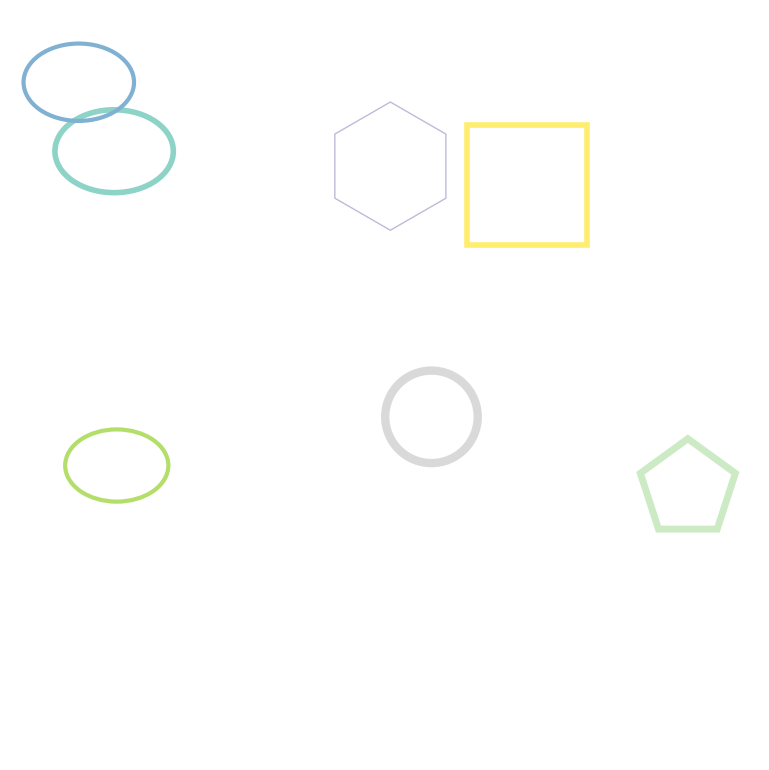[{"shape": "oval", "thickness": 2, "radius": 0.38, "center": [0.148, 0.804]}, {"shape": "hexagon", "thickness": 0.5, "radius": 0.42, "center": [0.507, 0.784]}, {"shape": "oval", "thickness": 1.5, "radius": 0.36, "center": [0.102, 0.893]}, {"shape": "oval", "thickness": 1.5, "radius": 0.33, "center": [0.152, 0.395]}, {"shape": "circle", "thickness": 3, "radius": 0.3, "center": [0.56, 0.459]}, {"shape": "pentagon", "thickness": 2.5, "radius": 0.32, "center": [0.893, 0.365]}, {"shape": "square", "thickness": 2, "radius": 0.39, "center": [0.684, 0.76]}]